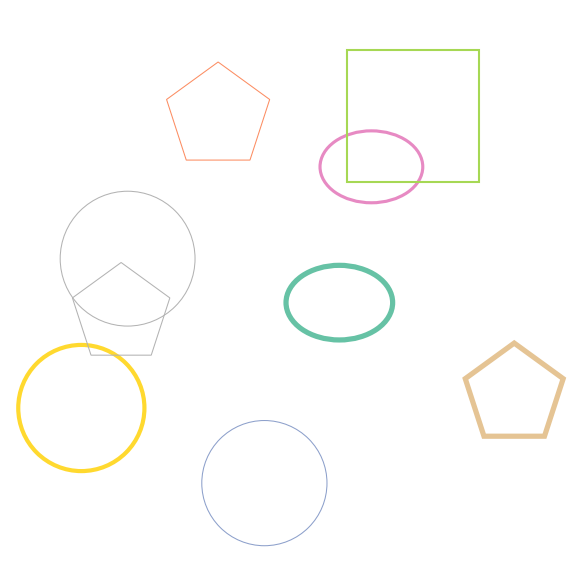[{"shape": "oval", "thickness": 2.5, "radius": 0.46, "center": [0.588, 0.475]}, {"shape": "pentagon", "thickness": 0.5, "radius": 0.47, "center": [0.378, 0.798]}, {"shape": "circle", "thickness": 0.5, "radius": 0.54, "center": [0.458, 0.163]}, {"shape": "oval", "thickness": 1.5, "radius": 0.44, "center": [0.643, 0.71]}, {"shape": "square", "thickness": 1, "radius": 0.57, "center": [0.715, 0.798]}, {"shape": "circle", "thickness": 2, "radius": 0.55, "center": [0.141, 0.293]}, {"shape": "pentagon", "thickness": 2.5, "radius": 0.45, "center": [0.89, 0.316]}, {"shape": "circle", "thickness": 0.5, "radius": 0.58, "center": [0.221, 0.551]}, {"shape": "pentagon", "thickness": 0.5, "radius": 0.44, "center": [0.21, 0.456]}]